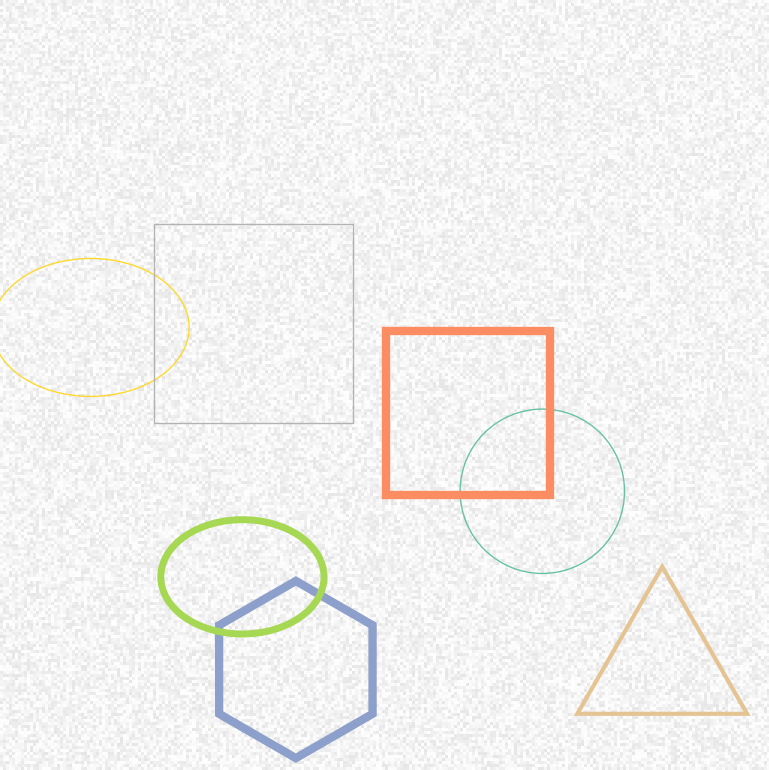[{"shape": "circle", "thickness": 0.5, "radius": 0.53, "center": [0.704, 0.362]}, {"shape": "square", "thickness": 3, "radius": 0.53, "center": [0.608, 0.463]}, {"shape": "hexagon", "thickness": 3, "radius": 0.58, "center": [0.384, 0.13]}, {"shape": "oval", "thickness": 2.5, "radius": 0.53, "center": [0.315, 0.251]}, {"shape": "oval", "thickness": 0.5, "radius": 0.64, "center": [0.118, 0.575]}, {"shape": "triangle", "thickness": 1.5, "radius": 0.64, "center": [0.86, 0.137]}, {"shape": "square", "thickness": 0.5, "radius": 0.65, "center": [0.33, 0.58]}]